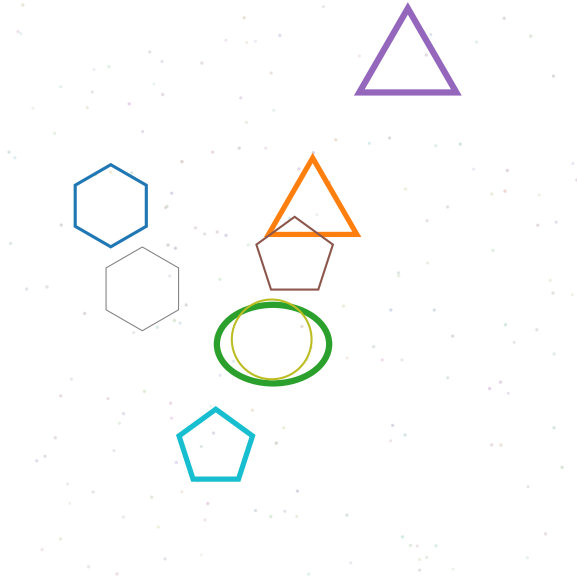[{"shape": "hexagon", "thickness": 1.5, "radius": 0.36, "center": [0.192, 0.643]}, {"shape": "triangle", "thickness": 2.5, "radius": 0.44, "center": [0.541, 0.637]}, {"shape": "oval", "thickness": 3, "radius": 0.49, "center": [0.473, 0.403]}, {"shape": "triangle", "thickness": 3, "radius": 0.49, "center": [0.706, 0.888]}, {"shape": "pentagon", "thickness": 1, "radius": 0.35, "center": [0.51, 0.554]}, {"shape": "hexagon", "thickness": 0.5, "radius": 0.36, "center": [0.246, 0.499]}, {"shape": "circle", "thickness": 1, "radius": 0.35, "center": [0.47, 0.411]}, {"shape": "pentagon", "thickness": 2.5, "radius": 0.33, "center": [0.374, 0.224]}]